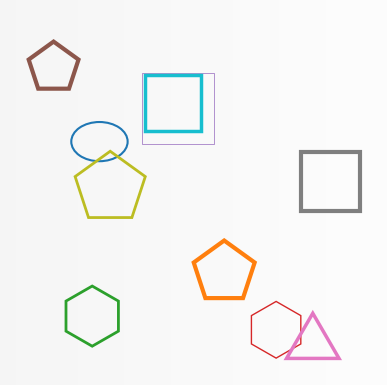[{"shape": "oval", "thickness": 1.5, "radius": 0.36, "center": [0.257, 0.632]}, {"shape": "pentagon", "thickness": 3, "radius": 0.41, "center": [0.579, 0.293]}, {"shape": "hexagon", "thickness": 2, "radius": 0.39, "center": [0.238, 0.179]}, {"shape": "hexagon", "thickness": 1, "radius": 0.37, "center": [0.713, 0.143]}, {"shape": "square", "thickness": 0.5, "radius": 0.46, "center": [0.46, 0.719]}, {"shape": "pentagon", "thickness": 3, "radius": 0.34, "center": [0.138, 0.824]}, {"shape": "triangle", "thickness": 2.5, "radius": 0.39, "center": [0.807, 0.108]}, {"shape": "square", "thickness": 3, "radius": 0.38, "center": [0.853, 0.529]}, {"shape": "pentagon", "thickness": 2, "radius": 0.48, "center": [0.284, 0.512]}, {"shape": "square", "thickness": 2.5, "radius": 0.36, "center": [0.446, 0.733]}]